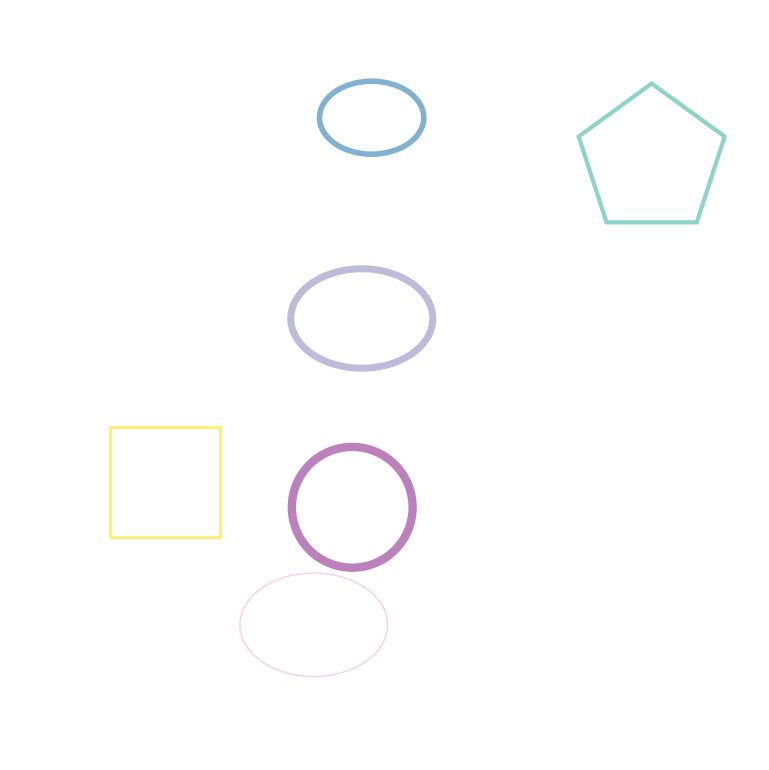[{"shape": "pentagon", "thickness": 1.5, "radius": 0.5, "center": [0.846, 0.792]}, {"shape": "oval", "thickness": 2.5, "radius": 0.46, "center": [0.47, 0.586]}, {"shape": "oval", "thickness": 2, "radius": 0.34, "center": [0.483, 0.847]}, {"shape": "oval", "thickness": 0.5, "radius": 0.48, "center": [0.407, 0.189]}, {"shape": "circle", "thickness": 3, "radius": 0.39, "center": [0.457, 0.341]}, {"shape": "square", "thickness": 1, "radius": 0.36, "center": [0.215, 0.374]}]